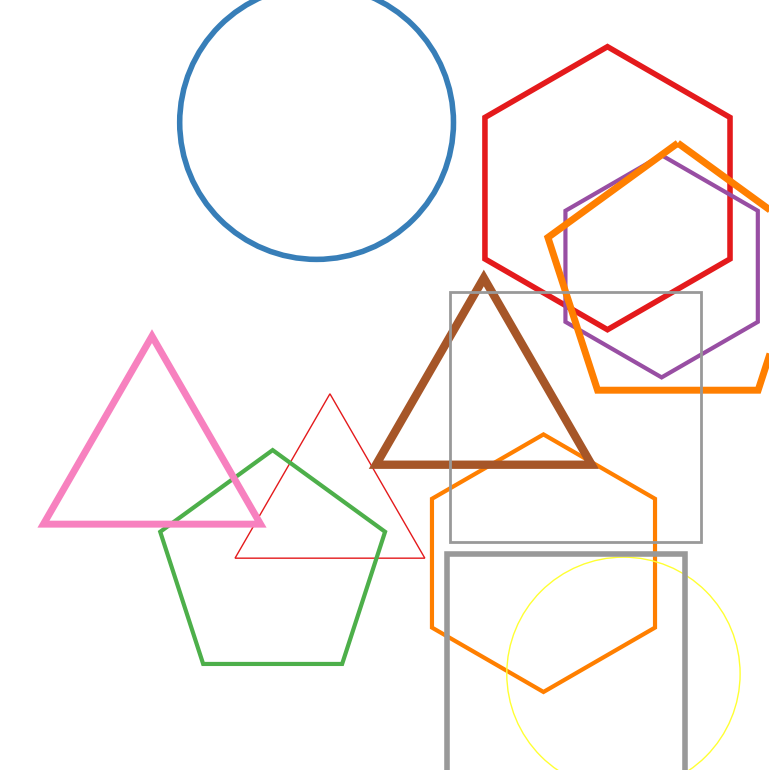[{"shape": "hexagon", "thickness": 2, "radius": 0.92, "center": [0.789, 0.756]}, {"shape": "triangle", "thickness": 0.5, "radius": 0.71, "center": [0.428, 0.346]}, {"shape": "circle", "thickness": 2, "radius": 0.89, "center": [0.411, 0.841]}, {"shape": "pentagon", "thickness": 1.5, "radius": 0.77, "center": [0.354, 0.262]}, {"shape": "hexagon", "thickness": 1.5, "radius": 0.72, "center": [0.859, 0.654]}, {"shape": "hexagon", "thickness": 1.5, "radius": 0.84, "center": [0.706, 0.269]}, {"shape": "pentagon", "thickness": 2.5, "radius": 0.89, "center": [0.88, 0.637]}, {"shape": "circle", "thickness": 0.5, "radius": 0.76, "center": [0.81, 0.125]}, {"shape": "triangle", "thickness": 3, "radius": 0.81, "center": [0.628, 0.477]}, {"shape": "triangle", "thickness": 2.5, "radius": 0.81, "center": [0.197, 0.401]}, {"shape": "square", "thickness": 1, "radius": 0.81, "center": [0.748, 0.459]}, {"shape": "square", "thickness": 2, "radius": 0.77, "center": [0.735, 0.126]}]